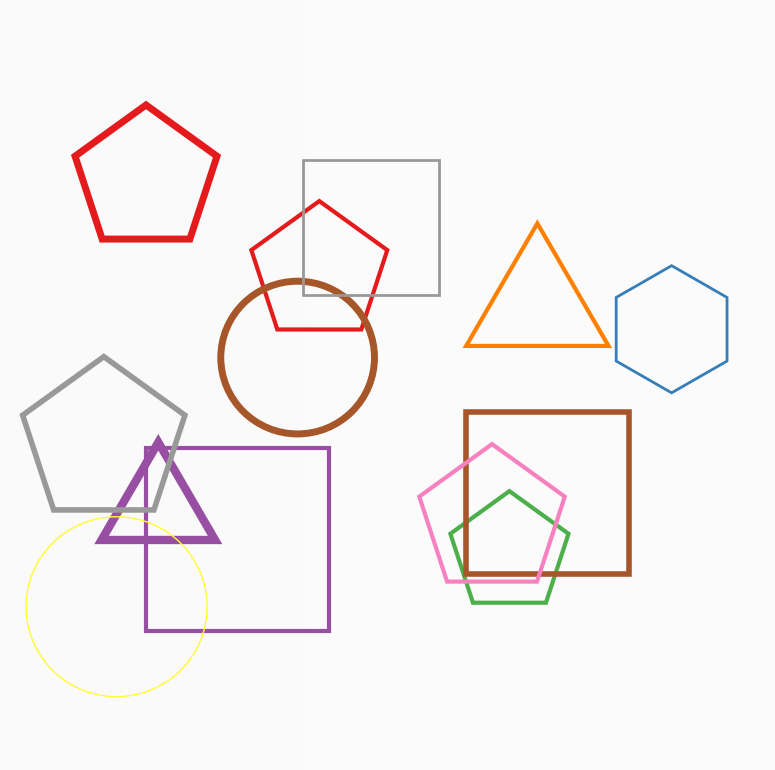[{"shape": "pentagon", "thickness": 2.5, "radius": 0.48, "center": [0.188, 0.767]}, {"shape": "pentagon", "thickness": 1.5, "radius": 0.46, "center": [0.412, 0.647]}, {"shape": "hexagon", "thickness": 1, "radius": 0.41, "center": [0.867, 0.572]}, {"shape": "pentagon", "thickness": 1.5, "radius": 0.4, "center": [0.657, 0.282]}, {"shape": "triangle", "thickness": 3, "radius": 0.42, "center": [0.204, 0.341]}, {"shape": "square", "thickness": 1.5, "radius": 0.59, "center": [0.307, 0.299]}, {"shape": "triangle", "thickness": 1.5, "radius": 0.53, "center": [0.693, 0.604]}, {"shape": "circle", "thickness": 0.5, "radius": 0.58, "center": [0.15, 0.212]}, {"shape": "square", "thickness": 2, "radius": 0.53, "center": [0.706, 0.359]}, {"shape": "circle", "thickness": 2.5, "radius": 0.5, "center": [0.384, 0.536]}, {"shape": "pentagon", "thickness": 1.5, "radius": 0.49, "center": [0.635, 0.325]}, {"shape": "pentagon", "thickness": 2, "radius": 0.55, "center": [0.134, 0.427]}, {"shape": "square", "thickness": 1, "radius": 0.44, "center": [0.478, 0.704]}]